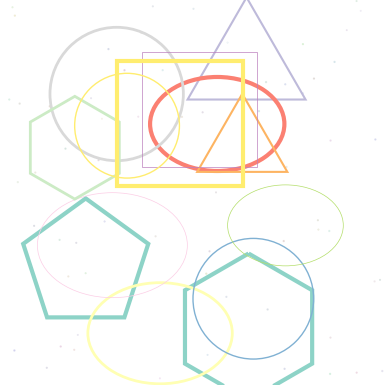[{"shape": "hexagon", "thickness": 3, "radius": 0.95, "center": [0.646, 0.151]}, {"shape": "pentagon", "thickness": 3, "radius": 0.85, "center": [0.223, 0.314]}, {"shape": "oval", "thickness": 2, "radius": 0.94, "center": [0.416, 0.134]}, {"shape": "triangle", "thickness": 1.5, "radius": 0.88, "center": [0.64, 0.83]}, {"shape": "oval", "thickness": 3, "radius": 0.87, "center": [0.564, 0.678]}, {"shape": "circle", "thickness": 1, "radius": 0.78, "center": [0.658, 0.224]}, {"shape": "triangle", "thickness": 1.5, "radius": 0.68, "center": [0.629, 0.621]}, {"shape": "oval", "thickness": 0.5, "radius": 0.75, "center": [0.741, 0.415]}, {"shape": "oval", "thickness": 0.5, "radius": 0.97, "center": [0.292, 0.363]}, {"shape": "circle", "thickness": 2, "radius": 0.87, "center": [0.303, 0.756]}, {"shape": "square", "thickness": 0.5, "radius": 0.75, "center": [0.518, 0.716]}, {"shape": "hexagon", "thickness": 2, "radius": 0.67, "center": [0.194, 0.616]}, {"shape": "circle", "thickness": 1, "radius": 0.68, "center": [0.33, 0.674]}, {"shape": "square", "thickness": 3, "radius": 0.81, "center": [0.468, 0.679]}]